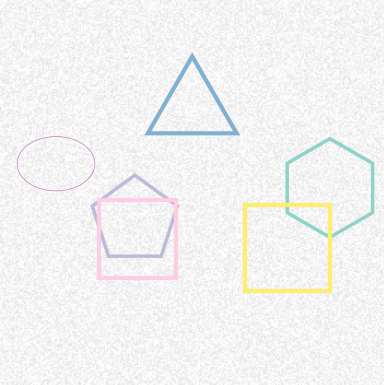[{"shape": "hexagon", "thickness": 2.5, "radius": 0.64, "center": [0.857, 0.512]}, {"shape": "pentagon", "thickness": 2.5, "radius": 0.58, "center": [0.35, 0.429]}, {"shape": "triangle", "thickness": 3, "radius": 0.67, "center": [0.499, 0.72]}, {"shape": "square", "thickness": 3, "radius": 0.5, "center": [0.357, 0.379]}, {"shape": "oval", "thickness": 0.5, "radius": 0.5, "center": [0.145, 0.575]}, {"shape": "square", "thickness": 3, "radius": 0.56, "center": [0.747, 0.355]}]